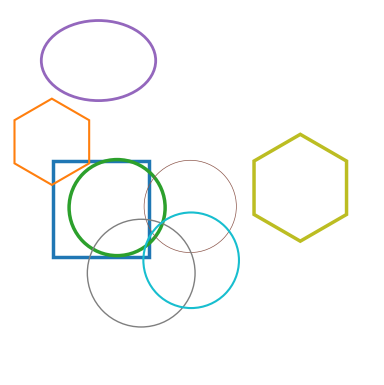[{"shape": "square", "thickness": 2.5, "radius": 0.63, "center": [0.263, 0.458]}, {"shape": "hexagon", "thickness": 1.5, "radius": 0.56, "center": [0.135, 0.632]}, {"shape": "circle", "thickness": 2.5, "radius": 0.62, "center": [0.304, 0.461]}, {"shape": "oval", "thickness": 2, "radius": 0.74, "center": [0.256, 0.843]}, {"shape": "circle", "thickness": 0.5, "radius": 0.6, "center": [0.494, 0.464]}, {"shape": "circle", "thickness": 1, "radius": 0.7, "center": [0.367, 0.291]}, {"shape": "hexagon", "thickness": 2.5, "radius": 0.69, "center": [0.78, 0.512]}, {"shape": "circle", "thickness": 1.5, "radius": 0.62, "center": [0.497, 0.324]}]